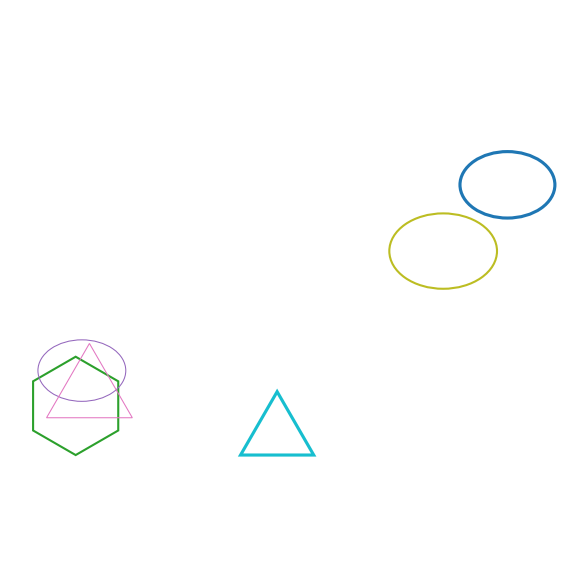[{"shape": "oval", "thickness": 1.5, "radius": 0.41, "center": [0.879, 0.679]}, {"shape": "hexagon", "thickness": 1, "radius": 0.43, "center": [0.131, 0.296]}, {"shape": "oval", "thickness": 0.5, "radius": 0.38, "center": [0.142, 0.357]}, {"shape": "triangle", "thickness": 0.5, "radius": 0.43, "center": [0.155, 0.319]}, {"shape": "oval", "thickness": 1, "radius": 0.47, "center": [0.767, 0.564]}, {"shape": "triangle", "thickness": 1.5, "radius": 0.37, "center": [0.48, 0.248]}]